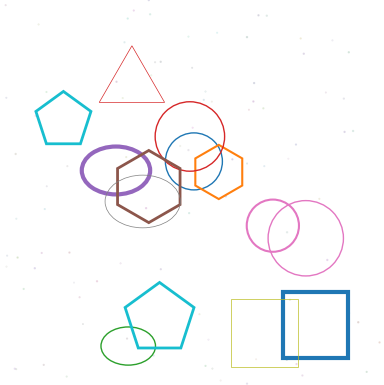[{"shape": "square", "thickness": 3, "radius": 0.43, "center": [0.819, 0.157]}, {"shape": "circle", "thickness": 1, "radius": 0.37, "center": [0.504, 0.581]}, {"shape": "hexagon", "thickness": 1.5, "radius": 0.35, "center": [0.568, 0.553]}, {"shape": "oval", "thickness": 1, "radius": 0.35, "center": [0.333, 0.101]}, {"shape": "triangle", "thickness": 0.5, "radius": 0.49, "center": [0.343, 0.783]}, {"shape": "circle", "thickness": 1, "radius": 0.45, "center": [0.493, 0.646]}, {"shape": "oval", "thickness": 3, "radius": 0.44, "center": [0.301, 0.557]}, {"shape": "hexagon", "thickness": 2, "radius": 0.47, "center": [0.386, 0.515]}, {"shape": "circle", "thickness": 1, "radius": 0.49, "center": [0.794, 0.381]}, {"shape": "circle", "thickness": 1.5, "radius": 0.34, "center": [0.709, 0.414]}, {"shape": "oval", "thickness": 0.5, "radius": 0.49, "center": [0.371, 0.477]}, {"shape": "square", "thickness": 0.5, "radius": 0.44, "center": [0.687, 0.135]}, {"shape": "pentagon", "thickness": 2, "radius": 0.47, "center": [0.414, 0.172]}, {"shape": "pentagon", "thickness": 2, "radius": 0.38, "center": [0.165, 0.687]}]